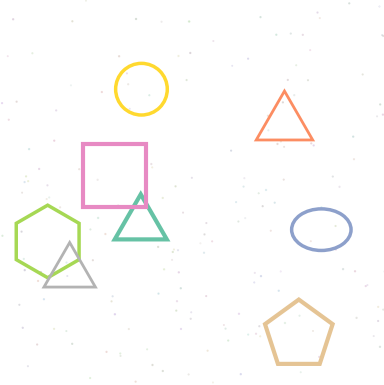[{"shape": "triangle", "thickness": 3, "radius": 0.39, "center": [0.366, 0.417]}, {"shape": "triangle", "thickness": 2, "radius": 0.42, "center": [0.739, 0.679]}, {"shape": "oval", "thickness": 2.5, "radius": 0.39, "center": [0.835, 0.403]}, {"shape": "square", "thickness": 3, "radius": 0.41, "center": [0.298, 0.545]}, {"shape": "hexagon", "thickness": 2.5, "radius": 0.47, "center": [0.124, 0.373]}, {"shape": "circle", "thickness": 2.5, "radius": 0.34, "center": [0.367, 0.768]}, {"shape": "pentagon", "thickness": 3, "radius": 0.46, "center": [0.776, 0.13]}, {"shape": "triangle", "thickness": 2, "radius": 0.39, "center": [0.181, 0.293]}]